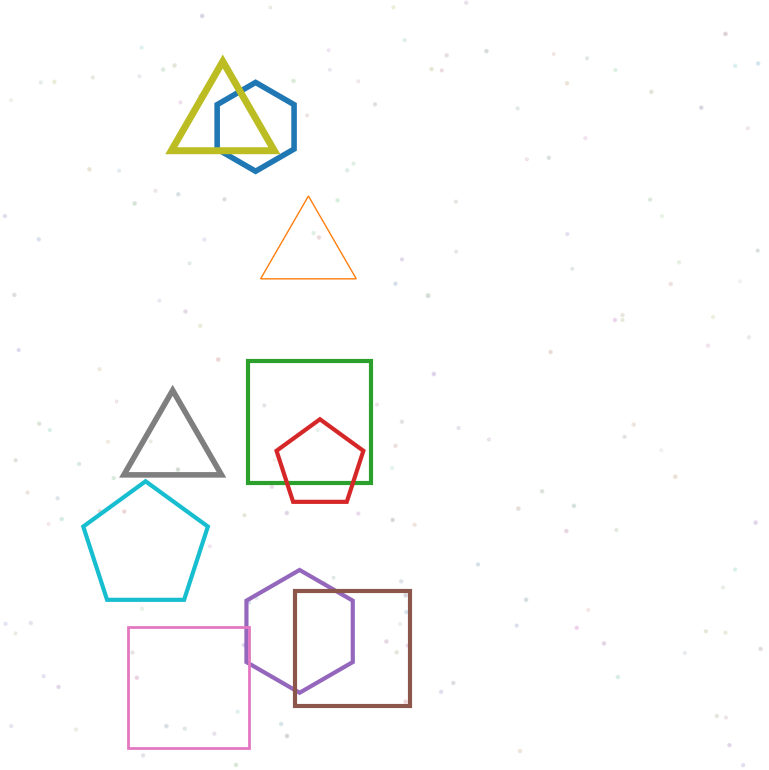[{"shape": "hexagon", "thickness": 2, "radius": 0.29, "center": [0.332, 0.835]}, {"shape": "triangle", "thickness": 0.5, "radius": 0.36, "center": [0.401, 0.674]}, {"shape": "square", "thickness": 1.5, "radius": 0.4, "center": [0.402, 0.452]}, {"shape": "pentagon", "thickness": 1.5, "radius": 0.3, "center": [0.416, 0.396]}, {"shape": "hexagon", "thickness": 1.5, "radius": 0.4, "center": [0.389, 0.18]}, {"shape": "square", "thickness": 1.5, "radius": 0.37, "center": [0.458, 0.158]}, {"shape": "square", "thickness": 1, "radius": 0.39, "center": [0.245, 0.107]}, {"shape": "triangle", "thickness": 2, "radius": 0.37, "center": [0.224, 0.42]}, {"shape": "triangle", "thickness": 2.5, "radius": 0.39, "center": [0.289, 0.843]}, {"shape": "pentagon", "thickness": 1.5, "radius": 0.43, "center": [0.189, 0.29]}]